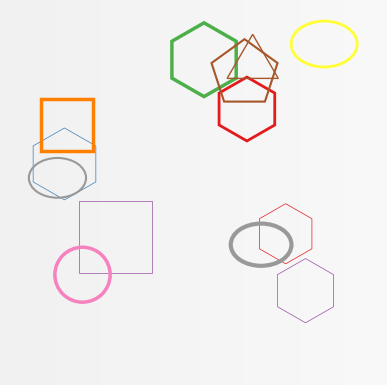[{"shape": "hexagon", "thickness": 2, "radius": 0.41, "center": [0.637, 0.717]}, {"shape": "hexagon", "thickness": 0.5, "radius": 0.39, "center": [0.737, 0.393]}, {"shape": "hexagon", "thickness": 0.5, "radius": 0.47, "center": [0.166, 0.574]}, {"shape": "hexagon", "thickness": 2.5, "radius": 0.48, "center": [0.527, 0.845]}, {"shape": "square", "thickness": 0.5, "radius": 0.47, "center": [0.297, 0.384]}, {"shape": "hexagon", "thickness": 0.5, "radius": 0.42, "center": [0.788, 0.245]}, {"shape": "square", "thickness": 2.5, "radius": 0.34, "center": [0.174, 0.676]}, {"shape": "oval", "thickness": 2, "radius": 0.43, "center": [0.837, 0.886]}, {"shape": "triangle", "thickness": 1, "radius": 0.38, "center": [0.652, 0.834]}, {"shape": "pentagon", "thickness": 1.5, "radius": 0.45, "center": [0.631, 0.809]}, {"shape": "circle", "thickness": 2.5, "radius": 0.36, "center": [0.213, 0.286]}, {"shape": "oval", "thickness": 1.5, "radius": 0.37, "center": [0.148, 0.538]}, {"shape": "oval", "thickness": 3, "radius": 0.39, "center": [0.674, 0.364]}]